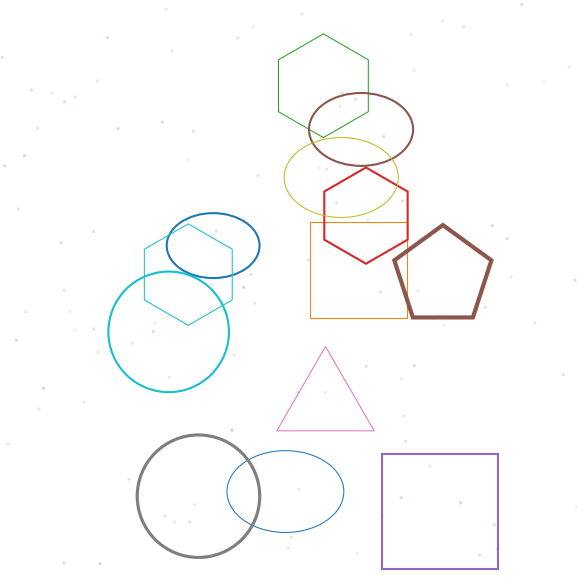[{"shape": "oval", "thickness": 1, "radius": 0.4, "center": [0.369, 0.574]}, {"shape": "oval", "thickness": 0.5, "radius": 0.51, "center": [0.494, 0.148]}, {"shape": "square", "thickness": 0.5, "radius": 0.42, "center": [0.621, 0.532]}, {"shape": "hexagon", "thickness": 0.5, "radius": 0.45, "center": [0.56, 0.851]}, {"shape": "hexagon", "thickness": 1, "radius": 0.42, "center": [0.634, 0.626]}, {"shape": "square", "thickness": 1, "radius": 0.5, "center": [0.762, 0.113]}, {"shape": "oval", "thickness": 1, "radius": 0.45, "center": [0.625, 0.775]}, {"shape": "pentagon", "thickness": 2, "radius": 0.44, "center": [0.767, 0.521]}, {"shape": "triangle", "thickness": 0.5, "radius": 0.49, "center": [0.564, 0.302]}, {"shape": "circle", "thickness": 1.5, "radius": 0.53, "center": [0.344, 0.14]}, {"shape": "oval", "thickness": 0.5, "radius": 0.49, "center": [0.591, 0.692]}, {"shape": "circle", "thickness": 1, "radius": 0.52, "center": [0.292, 0.424]}, {"shape": "hexagon", "thickness": 0.5, "radius": 0.44, "center": [0.326, 0.524]}]